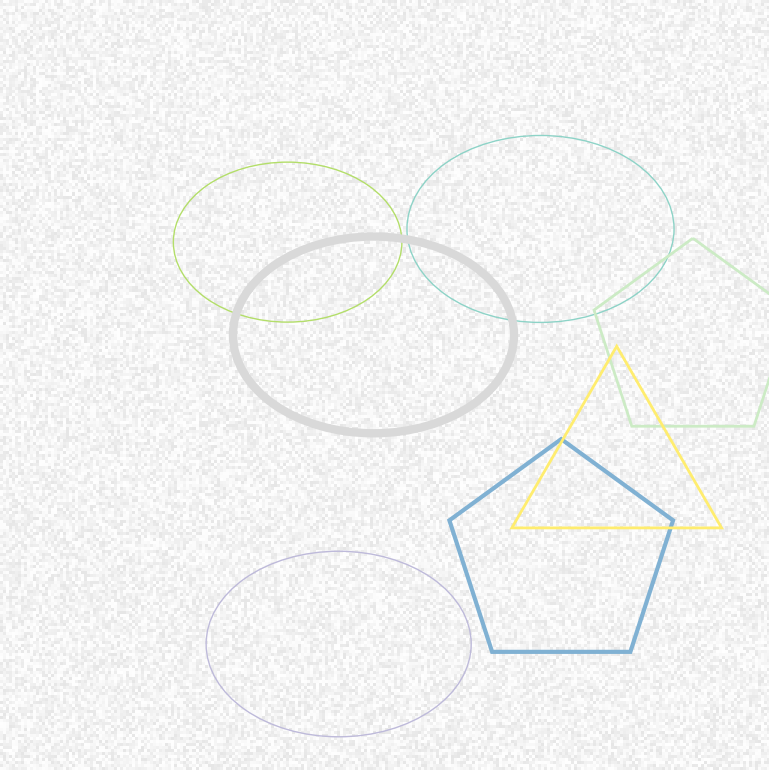[{"shape": "oval", "thickness": 0.5, "radius": 0.87, "center": [0.702, 0.703]}, {"shape": "oval", "thickness": 0.5, "radius": 0.86, "center": [0.44, 0.164]}, {"shape": "pentagon", "thickness": 1.5, "radius": 0.76, "center": [0.729, 0.277]}, {"shape": "oval", "thickness": 0.5, "radius": 0.74, "center": [0.374, 0.686]}, {"shape": "oval", "thickness": 3, "radius": 0.91, "center": [0.485, 0.565]}, {"shape": "pentagon", "thickness": 1, "radius": 0.67, "center": [0.9, 0.556]}, {"shape": "triangle", "thickness": 1, "radius": 0.79, "center": [0.801, 0.393]}]